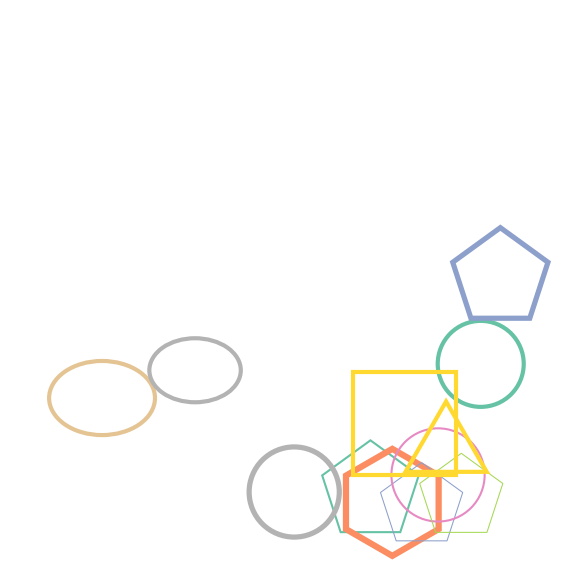[{"shape": "circle", "thickness": 2, "radius": 0.37, "center": [0.832, 0.369]}, {"shape": "pentagon", "thickness": 1, "radius": 0.44, "center": [0.641, 0.149]}, {"shape": "hexagon", "thickness": 3, "radius": 0.46, "center": [0.679, 0.129]}, {"shape": "pentagon", "thickness": 2.5, "radius": 0.43, "center": [0.866, 0.518]}, {"shape": "pentagon", "thickness": 0.5, "radius": 0.37, "center": [0.73, 0.123]}, {"shape": "circle", "thickness": 1, "radius": 0.4, "center": [0.758, 0.177]}, {"shape": "pentagon", "thickness": 0.5, "radius": 0.38, "center": [0.799, 0.139]}, {"shape": "square", "thickness": 2, "radius": 0.45, "center": [0.7, 0.266]}, {"shape": "triangle", "thickness": 2, "radius": 0.41, "center": [0.772, 0.223]}, {"shape": "oval", "thickness": 2, "radius": 0.46, "center": [0.177, 0.31]}, {"shape": "oval", "thickness": 2, "radius": 0.4, "center": [0.338, 0.358]}, {"shape": "circle", "thickness": 2.5, "radius": 0.39, "center": [0.509, 0.147]}]